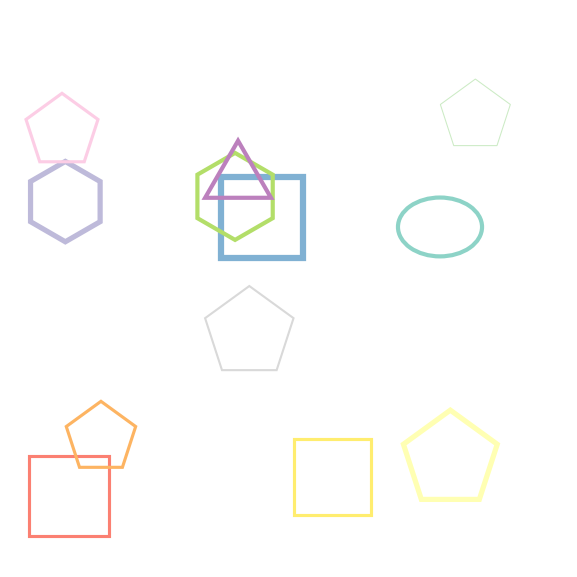[{"shape": "oval", "thickness": 2, "radius": 0.36, "center": [0.762, 0.606]}, {"shape": "pentagon", "thickness": 2.5, "radius": 0.43, "center": [0.78, 0.203]}, {"shape": "hexagon", "thickness": 2.5, "radius": 0.35, "center": [0.113, 0.65]}, {"shape": "square", "thickness": 1.5, "radius": 0.35, "center": [0.119, 0.14]}, {"shape": "square", "thickness": 3, "radius": 0.35, "center": [0.453, 0.623]}, {"shape": "pentagon", "thickness": 1.5, "radius": 0.32, "center": [0.175, 0.241]}, {"shape": "hexagon", "thickness": 2, "radius": 0.38, "center": [0.407, 0.659]}, {"shape": "pentagon", "thickness": 1.5, "radius": 0.33, "center": [0.107, 0.772]}, {"shape": "pentagon", "thickness": 1, "radius": 0.4, "center": [0.432, 0.423]}, {"shape": "triangle", "thickness": 2, "radius": 0.33, "center": [0.412, 0.69]}, {"shape": "pentagon", "thickness": 0.5, "radius": 0.32, "center": [0.823, 0.799]}, {"shape": "square", "thickness": 1.5, "radius": 0.33, "center": [0.576, 0.173]}]